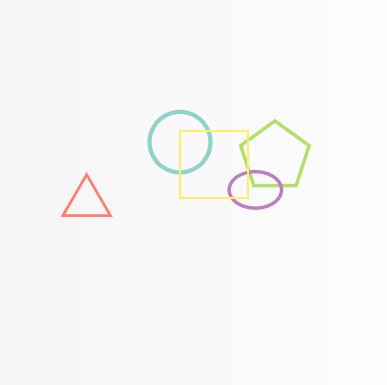[{"shape": "circle", "thickness": 3, "radius": 0.39, "center": [0.465, 0.631]}, {"shape": "triangle", "thickness": 2, "radius": 0.35, "center": [0.224, 0.476]}, {"shape": "pentagon", "thickness": 2.5, "radius": 0.46, "center": [0.71, 0.593]}, {"shape": "oval", "thickness": 2.5, "radius": 0.34, "center": [0.659, 0.507]}, {"shape": "square", "thickness": 1.5, "radius": 0.44, "center": [0.552, 0.573]}]